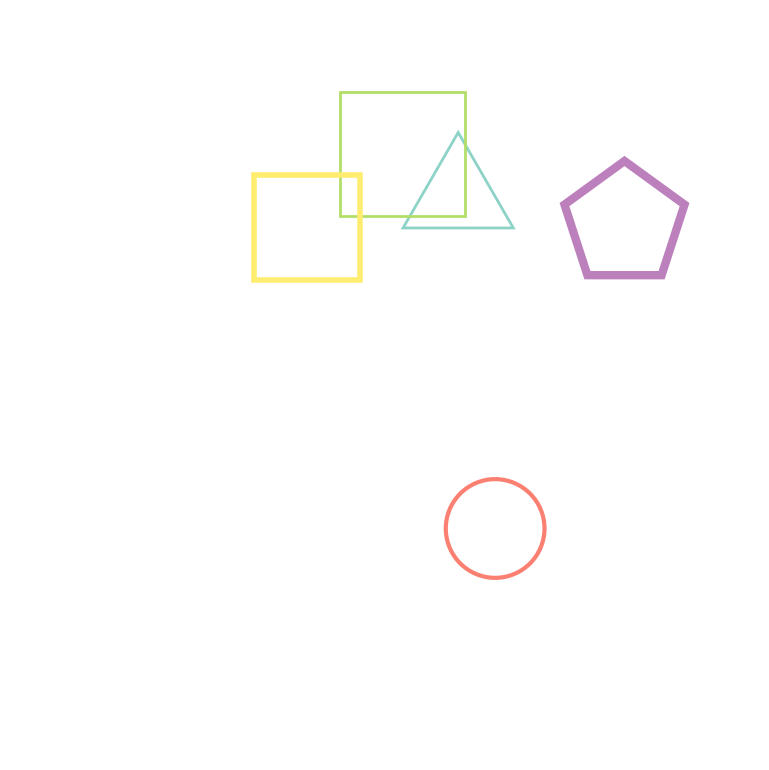[{"shape": "triangle", "thickness": 1, "radius": 0.41, "center": [0.595, 0.745]}, {"shape": "circle", "thickness": 1.5, "radius": 0.32, "center": [0.643, 0.314]}, {"shape": "square", "thickness": 1, "radius": 0.4, "center": [0.523, 0.8]}, {"shape": "pentagon", "thickness": 3, "radius": 0.41, "center": [0.811, 0.709]}, {"shape": "square", "thickness": 2, "radius": 0.34, "center": [0.399, 0.705]}]